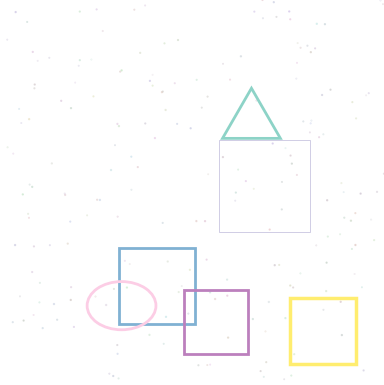[{"shape": "triangle", "thickness": 2, "radius": 0.43, "center": [0.653, 0.684]}, {"shape": "square", "thickness": 0.5, "radius": 0.6, "center": [0.687, 0.518]}, {"shape": "square", "thickness": 2, "radius": 0.5, "center": [0.408, 0.256]}, {"shape": "oval", "thickness": 2, "radius": 0.45, "center": [0.316, 0.206]}, {"shape": "square", "thickness": 2, "radius": 0.41, "center": [0.561, 0.163]}, {"shape": "square", "thickness": 2.5, "radius": 0.43, "center": [0.839, 0.14]}]